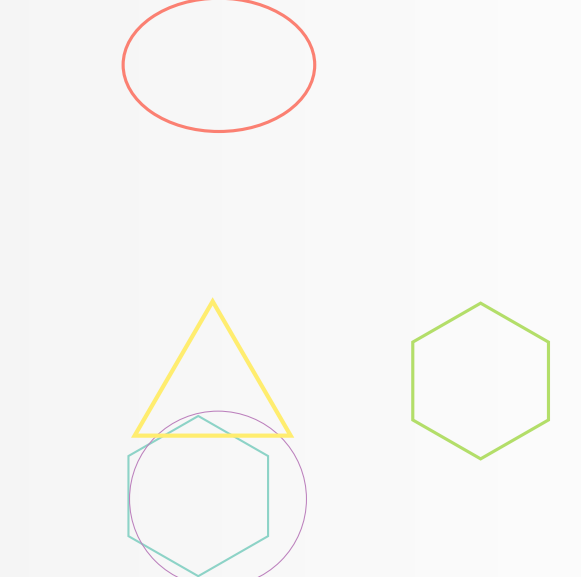[{"shape": "hexagon", "thickness": 1, "radius": 0.69, "center": [0.341, 0.14]}, {"shape": "oval", "thickness": 1.5, "radius": 0.82, "center": [0.377, 0.887]}, {"shape": "hexagon", "thickness": 1.5, "radius": 0.67, "center": [0.827, 0.339]}, {"shape": "circle", "thickness": 0.5, "radius": 0.76, "center": [0.375, 0.135]}, {"shape": "triangle", "thickness": 2, "radius": 0.78, "center": [0.366, 0.322]}]